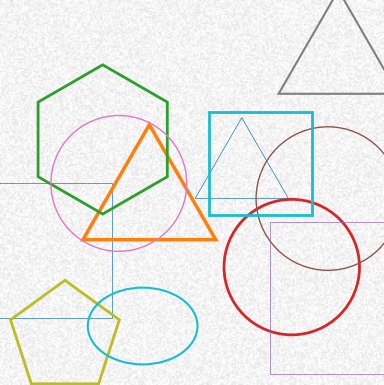[{"shape": "square", "thickness": 0.5, "radius": 0.88, "center": [0.115, 0.349]}, {"shape": "triangle", "thickness": 0.5, "radius": 0.7, "center": [0.628, 0.555]}, {"shape": "triangle", "thickness": 2.5, "radius": 1.0, "center": [0.388, 0.477]}, {"shape": "hexagon", "thickness": 2, "radius": 0.97, "center": [0.267, 0.638]}, {"shape": "circle", "thickness": 2, "radius": 0.88, "center": [0.758, 0.306]}, {"shape": "square", "thickness": 0.5, "radius": 0.98, "center": [0.899, 0.227]}, {"shape": "circle", "thickness": 1, "radius": 0.93, "center": [0.852, 0.484]}, {"shape": "circle", "thickness": 1, "radius": 0.88, "center": [0.309, 0.524]}, {"shape": "triangle", "thickness": 1.5, "radius": 0.9, "center": [0.879, 0.846]}, {"shape": "pentagon", "thickness": 2, "radius": 0.74, "center": [0.169, 0.123]}, {"shape": "oval", "thickness": 1.5, "radius": 0.71, "center": [0.37, 0.153]}, {"shape": "square", "thickness": 2, "radius": 0.67, "center": [0.676, 0.575]}]